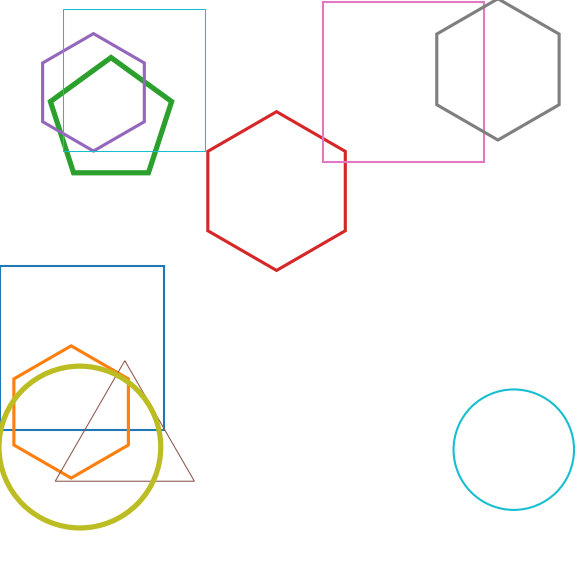[{"shape": "square", "thickness": 1, "radius": 0.71, "center": [0.142, 0.397]}, {"shape": "hexagon", "thickness": 1.5, "radius": 0.57, "center": [0.123, 0.286]}, {"shape": "pentagon", "thickness": 2.5, "radius": 0.55, "center": [0.192, 0.789]}, {"shape": "hexagon", "thickness": 1.5, "radius": 0.69, "center": [0.479, 0.668]}, {"shape": "hexagon", "thickness": 1.5, "radius": 0.51, "center": [0.162, 0.839]}, {"shape": "triangle", "thickness": 0.5, "radius": 0.7, "center": [0.216, 0.235]}, {"shape": "square", "thickness": 1, "radius": 0.7, "center": [0.699, 0.857]}, {"shape": "hexagon", "thickness": 1.5, "radius": 0.61, "center": [0.862, 0.879]}, {"shape": "circle", "thickness": 2.5, "radius": 0.7, "center": [0.138, 0.225]}, {"shape": "square", "thickness": 0.5, "radius": 0.62, "center": [0.233, 0.86]}, {"shape": "circle", "thickness": 1, "radius": 0.52, "center": [0.89, 0.22]}]